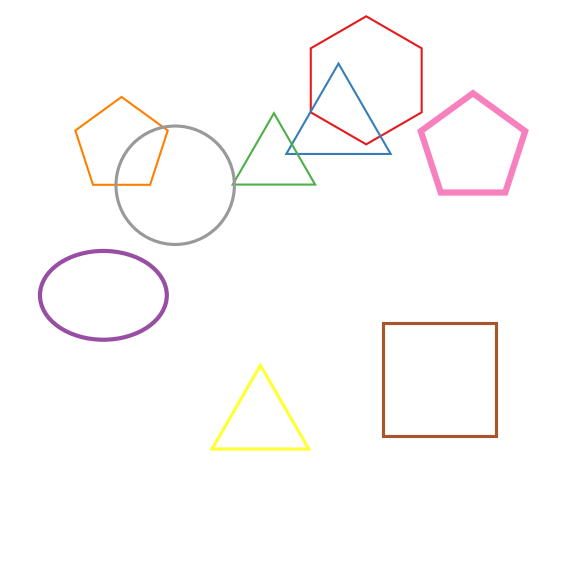[{"shape": "hexagon", "thickness": 1, "radius": 0.55, "center": [0.634, 0.86]}, {"shape": "triangle", "thickness": 1, "radius": 0.52, "center": [0.586, 0.785]}, {"shape": "triangle", "thickness": 1, "radius": 0.41, "center": [0.474, 0.721]}, {"shape": "oval", "thickness": 2, "radius": 0.55, "center": [0.179, 0.488]}, {"shape": "pentagon", "thickness": 1, "radius": 0.42, "center": [0.21, 0.747]}, {"shape": "triangle", "thickness": 1.5, "radius": 0.48, "center": [0.451, 0.27]}, {"shape": "square", "thickness": 1.5, "radius": 0.49, "center": [0.761, 0.342]}, {"shape": "pentagon", "thickness": 3, "radius": 0.48, "center": [0.819, 0.743]}, {"shape": "circle", "thickness": 1.5, "radius": 0.51, "center": [0.303, 0.678]}]